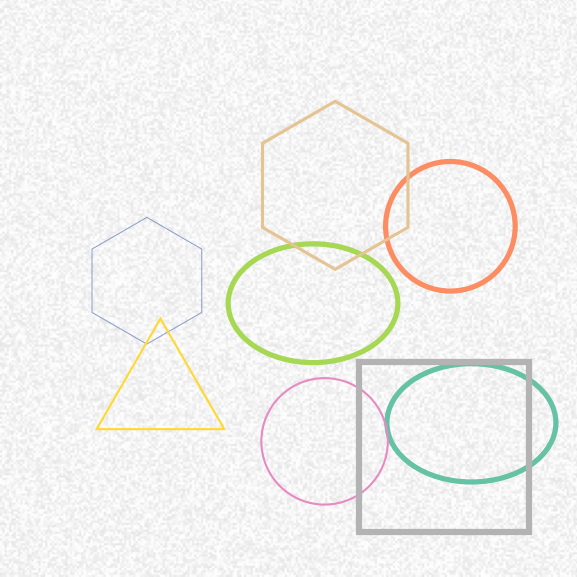[{"shape": "oval", "thickness": 2.5, "radius": 0.73, "center": [0.816, 0.267]}, {"shape": "circle", "thickness": 2.5, "radius": 0.56, "center": [0.78, 0.607]}, {"shape": "hexagon", "thickness": 0.5, "radius": 0.55, "center": [0.254, 0.513]}, {"shape": "circle", "thickness": 1, "radius": 0.55, "center": [0.562, 0.235]}, {"shape": "oval", "thickness": 2.5, "radius": 0.73, "center": [0.542, 0.474]}, {"shape": "triangle", "thickness": 1, "radius": 0.64, "center": [0.278, 0.32]}, {"shape": "hexagon", "thickness": 1.5, "radius": 0.73, "center": [0.58, 0.678]}, {"shape": "square", "thickness": 3, "radius": 0.74, "center": [0.769, 0.225]}]